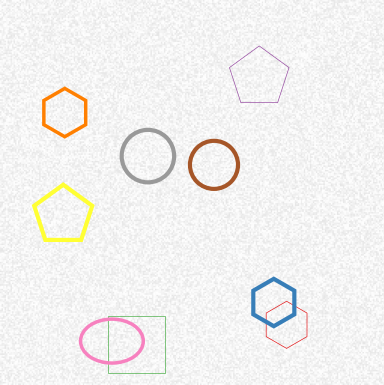[{"shape": "hexagon", "thickness": 0.5, "radius": 0.31, "center": [0.744, 0.156]}, {"shape": "hexagon", "thickness": 3, "radius": 0.31, "center": [0.711, 0.214]}, {"shape": "square", "thickness": 0.5, "radius": 0.37, "center": [0.356, 0.105]}, {"shape": "pentagon", "thickness": 0.5, "radius": 0.41, "center": [0.673, 0.799]}, {"shape": "hexagon", "thickness": 2.5, "radius": 0.31, "center": [0.168, 0.708]}, {"shape": "pentagon", "thickness": 3, "radius": 0.4, "center": [0.164, 0.441]}, {"shape": "circle", "thickness": 3, "radius": 0.31, "center": [0.556, 0.572]}, {"shape": "oval", "thickness": 2.5, "radius": 0.41, "center": [0.291, 0.114]}, {"shape": "circle", "thickness": 3, "radius": 0.34, "center": [0.384, 0.595]}]